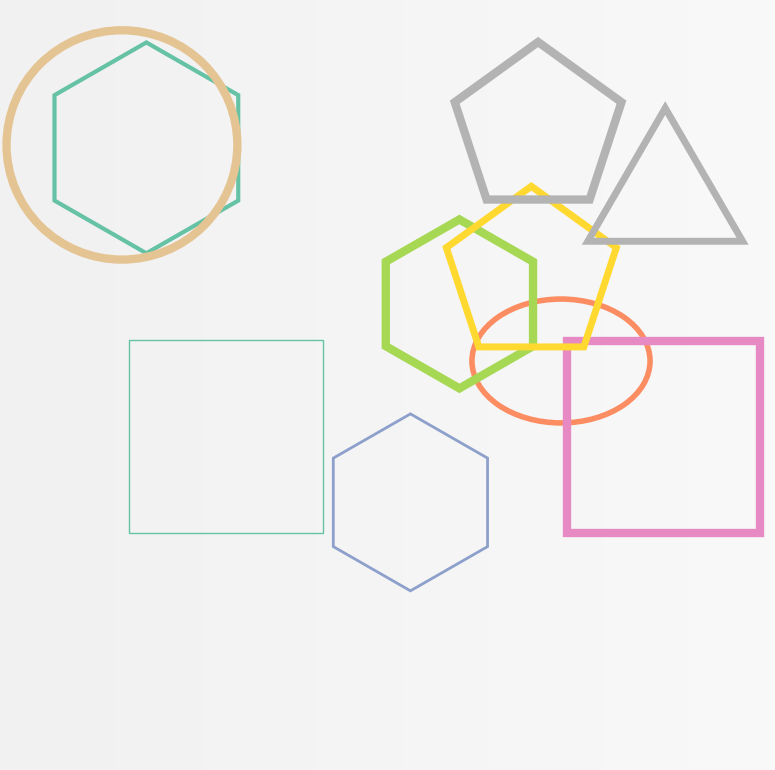[{"shape": "square", "thickness": 0.5, "radius": 0.63, "center": [0.292, 0.433]}, {"shape": "hexagon", "thickness": 1.5, "radius": 0.68, "center": [0.189, 0.808]}, {"shape": "oval", "thickness": 2, "radius": 0.57, "center": [0.724, 0.531]}, {"shape": "hexagon", "thickness": 1, "radius": 0.57, "center": [0.53, 0.348]}, {"shape": "square", "thickness": 3, "radius": 0.62, "center": [0.856, 0.432]}, {"shape": "hexagon", "thickness": 3, "radius": 0.55, "center": [0.593, 0.605]}, {"shape": "pentagon", "thickness": 2.5, "radius": 0.58, "center": [0.686, 0.643]}, {"shape": "circle", "thickness": 3, "radius": 0.74, "center": [0.157, 0.812]}, {"shape": "pentagon", "thickness": 3, "radius": 0.57, "center": [0.694, 0.832]}, {"shape": "triangle", "thickness": 2.5, "radius": 0.58, "center": [0.858, 0.744]}]